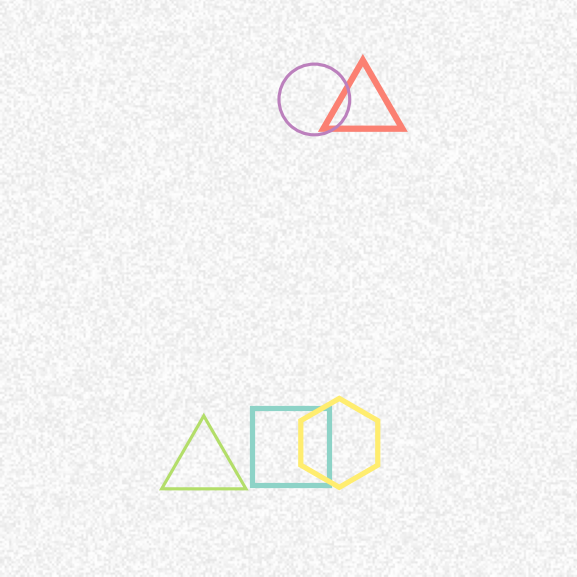[{"shape": "square", "thickness": 2.5, "radius": 0.33, "center": [0.502, 0.225]}, {"shape": "triangle", "thickness": 3, "radius": 0.4, "center": [0.628, 0.816]}, {"shape": "triangle", "thickness": 1.5, "radius": 0.42, "center": [0.353, 0.195]}, {"shape": "circle", "thickness": 1.5, "radius": 0.31, "center": [0.544, 0.827]}, {"shape": "hexagon", "thickness": 2.5, "radius": 0.38, "center": [0.588, 0.232]}]